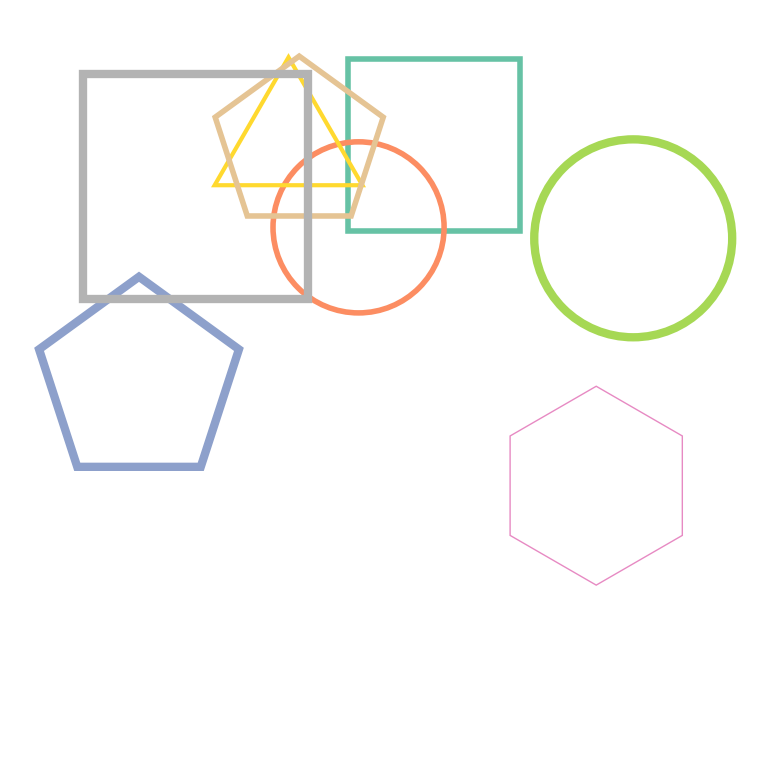[{"shape": "square", "thickness": 2, "radius": 0.56, "center": [0.564, 0.812]}, {"shape": "circle", "thickness": 2, "radius": 0.56, "center": [0.466, 0.705]}, {"shape": "pentagon", "thickness": 3, "radius": 0.68, "center": [0.181, 0.504]}, {"shape": "hexagon", "thickness": 0.5, "radius": 0.65, "center": [0.774, 0.369]}, {"shape": "circle", "thickness": 3, "radius": 0.64, "center": [0.822, 0.69]}, {"shape": "triangle", "thickness": 1.5, "radius": 0.55, "center": [0.375, 0.815]}, {"shape": "pentagon", "thickness": 2, "radius": 0.57, "center": [0.389, 0.812]}, {"shape": "square", "thickness": 3, "radius": 0.73, "center": [0.254, 0.758]}]